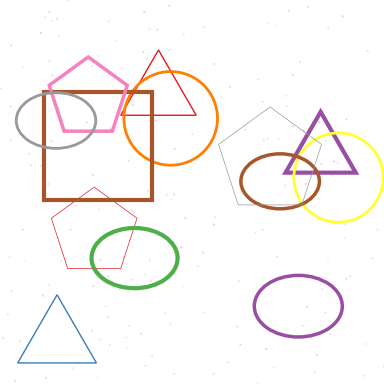[{"shape": "triangle", "thickness": 1, "radius": 0.57, "center": [0.412, 0.757]}, {"shape": "pentagon", "thickness": 0.5, "radius": 0.59, "center": [0.245, 0.397]}, {"shape": "triangle", "thickness": 1, "radius": 0.59, "center": [0.148, 0.116]}, {"shape": "oval", "thickness": 3, "radius": 0.56, "center": [0.349, 0.33]}, {"shape": "triangle", "thickness": 3, "radius": 0.53, "center": [0.833, 0.604]}, {"shape": "oval", "thickness": 2.5, "radius": 0.57, "center": [0.775, 0.205]}, {"shape": "circle", "thickness": 2, "radius": 0.61, "center": [0.443, 0.693]}, {"shape": "circle", "thickness": 2, "radius": 0.58, "center": [0.879, 0.539]}, {"shape": "square", "thickness": 3, "radius": 0.7, "center": [0.255, 0.621]}, {"shape": "oval", "thickness": 2.5, "radius": 0.51, "center": [0.728, 0.529]}, {"shape": "pentagon", "thickness": 2.5, "radius": 0.53, "center": [0.229, 0.745]}, {"shape": "pentagon", "thickness": 0.5, "radius": 0.7, "center": [0.701, 0.581]}, {"shape": "oval", "thickness": 2, "radius": 0.52, "center": [0.145, 0.687]}]